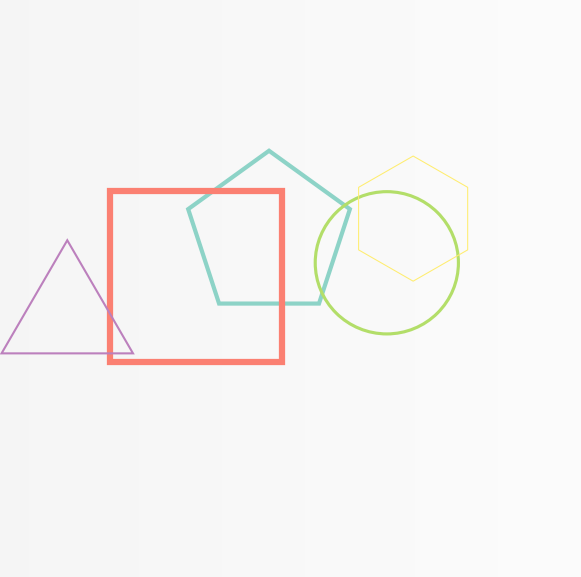[{"shape": "pentagon", "thickness": 2, "radius": 0.73, "center": [0.463, 0.592]}, {"shape": "square", "thickness": 3, "radius": 0.74, "center": [0.338, 0.52]}, {"shape": "circle", "thickness": 1.5, "radius": 0.62, "center": [0.666, 0.544]}, {"shape": "triangle", "thickness": 1, "radius": 0.65, "center": [0.116, 0.453]}, {"shape": "hexagon", "thickness": 0.5, "radius": 0.54, "center": [0.711, 0.621]}]